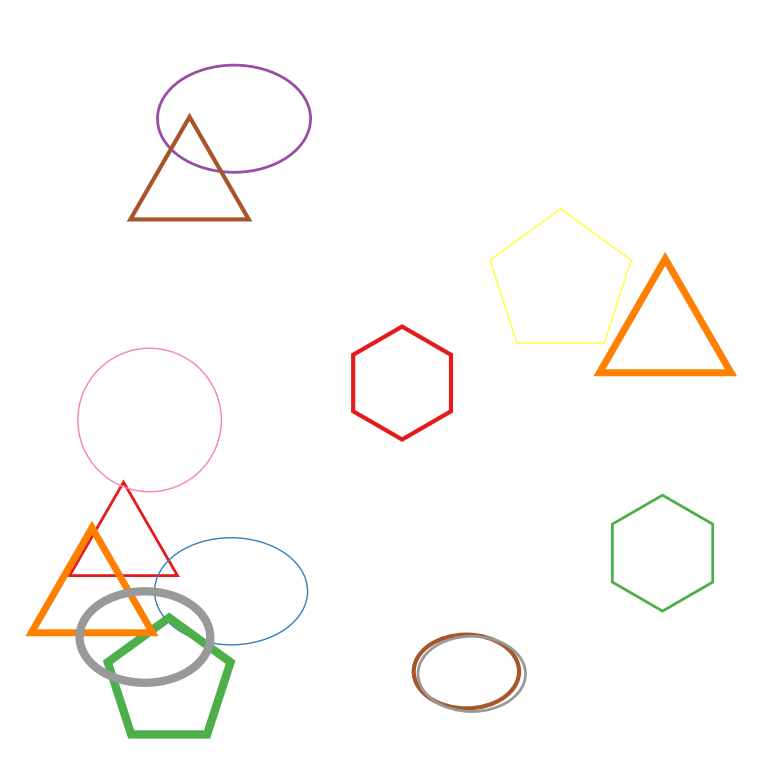[{"shape": "triangle", "thickness": 1, "radius": 0.4, "center": [0.16, 0.293]}, {"shape": "hexagon", "thickness": 1.5, "radius": 0.37, "center": [0.522, 0.503]}, {"shape": "oval", "thickness": 0.5, "radius": 0.5, "center": [0.3, 0.232]}, {"shape": "hexagon", "thickness": 1, "radius": 0.38, "center": [0.86, 0.282]}, {"shape": "pentagon", "thickness": 3, "radius": 0.42, "center": [0.22, 0.114]}, {"shape": "oval", "thickness": 1, "radius": 0.5, "center": [0.304, 0.846]}, {"shape": "triangle", "thickness": 2.5, "radius": 0.49, "center": [0.864, 0.565]}, {"shape": "triangle", "thickness": 2.5, "radius": 0.45, "center": [0.119, 0.224]}, {"shape": "pentagon", "thickness": 0.5, "radius": 0.48, "center": [0.728, 0.632]}, {"shape": "oval", "thickness": 1.5, "radius": 0.34, "center": [0.606, 0.128]}, {"shape": "triangle", "thickness": 1.5, "radius": 0.44, "center": [0.246, 0.759]}, {"shape": "circle", "thickness": 0.5, "radius": 0.47, "center": [0.194, 0.455]}, {"shape": "oval", "thickness": 1, "radius": 0.35, "center": [0.613, 0.125]}, {"shape": "oval", "thickness": 3, "radius": 0.42, "center": [0.188, 0.173]}]